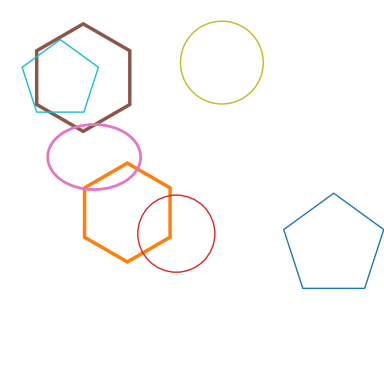[{"shape": "pentagon", "thickness": 1, "radius": 0.68, "center": [0.867, 0.361]}, {"shape": "hexagon", "thickness": 2.5, "radius": 0.64, "center": [0.331, 0.448]}, {"shape": "circle", "thickness": 1, "radius": 0.5, "center": [0.458, 0.393]}, {"shape": "hexagon", "thickness": 2.5, "radius": 0.7, "center": [0.216, 0.798]}, {"shape": "oval", "thickness": 2, "radius": 0.6, "center": [0.245, 0.592]}, {"shape": "circle", "thickness": 1, "radius": 0.54, "center": [0.576, 0.837]}, {"shape": "pentagon", "thickness": 1, "radius": 0.52, "center": [0.157, 0.793]}]